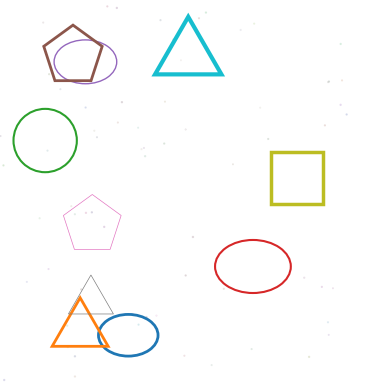[{"shape": "oval", "thickness": 2, "radius": 0.39, "center": [0.333, 0.129]}, {"shape": "triangle", "thickness": 2, "radius": 0.42, "center": [0.208, 0.142]}, {"shape": "circle", "thickness": 1.5, "radius": 0.41, "center": [0.117, 0.635]}, {"shape": "oval", "thickness": 1.5, "radius": 0.49, "center": [0.657, 0.308]}, {"shape": "oval", "thickness": 1, "radius": 0.41, "center": [0.222, 0.839]}, {"shape": "pentagon", "thickness": 2, "radius": 0.4, "center": [0.19, 0.855]}, {"shape": "pentagon", "thickness": 0.5, "radius": 0.39, "center": [0.24, 0.416]}, {"shape": "triangle", "thickness": 0.5, "radius": 0.34, "center": [0.236, 0.218]}, {"shape": "square", "thickness": 2.5, "radius": 0.34, "center": [0.771, 0.537]}, {"shape": "triangle", "thickness": 3, "radius": 0.5, "center": [0.489, 0.857]}]